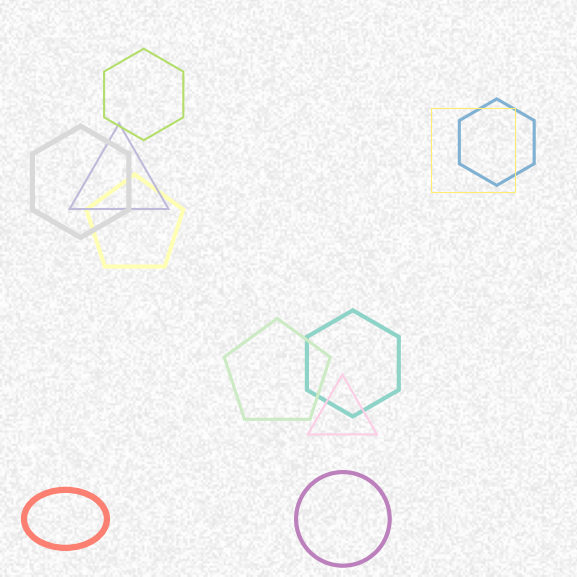[{"shape": "hexagon", "thickness": 2, "radius": 0.46, "center": [0.611, 0.37]}, {"shape": "pentagon", "thickness": 2, "radius": 0.44, "center": [0.233, 0.609]}, {"shape": "triangle", "thickness": 1, "radius": 0.49, "center": [0.206, 0.687]}, {"shape": "oval", "thickness": 3, "radius": 0.36, "center": [0.113, 0.101]}, {"shape": "hexagon", "thickness": 1.5, "radius": 0.37, "center": [0.86, 0.753]}, {"shape": "hexagon", "thickness": 1, "radius": 0.4, "center": [0.249, 0.836]}, {"shape": "triangle", "thickness": 1, "radius": 0.35, "center": [0.593, 0.281]}, {"shape": "hexagon", "thickness": 2.5, "radius": 0.48, "center": [0.14, 0.684]}, {"shape": "circle", "thickness": 2, "radius": 0.41, "center": [0.594, 0.101]}, {"shape": "pentagon", "thickness": 1.5, "radius": 0.48, "center": [0.48, 0.351]}, {"shape": "square", "thickness": 0.5, "radius": 0.36, "center": [0.82, 0.739]}]